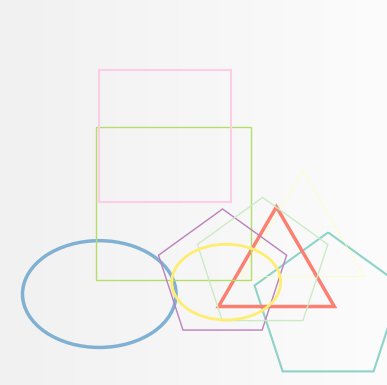[{"shape": "pentagon", "thickness": 1.5, "radius": 1.0, "center": [0.847, 0.197]}, {"shape": "triangle", "thickness": 0.5, "radius": 0.92, "center": [0.781, 0.374]}, {"shape": "triangle", "thickness": 2.5, "radius": 0.86, "center": [0.713, 0.29]}, {"shape": "oval", "thickness": 2.5, "radius": 0.99, "center": [0.256, 0.236]}, {"shape": "square", "thickness": 1, "radius": 1.0, "center": [0.447, 0.471]}, {"shape": "square", "thickness": 1.5, "radius": 0.85, "center": [0.425, 0.646]}, {"shape": "pentagon", "thickness": 1, "radius": 0.87, "center": [0.574, 0.283]}, {"shape": "pentagon", "thickness": 1, "radius": 0.88, "center": [0.678, 0.31]}, {"shape": "oval", "thickness": 2, "radius": 0.7, "center": [0.584, 0.267]}]